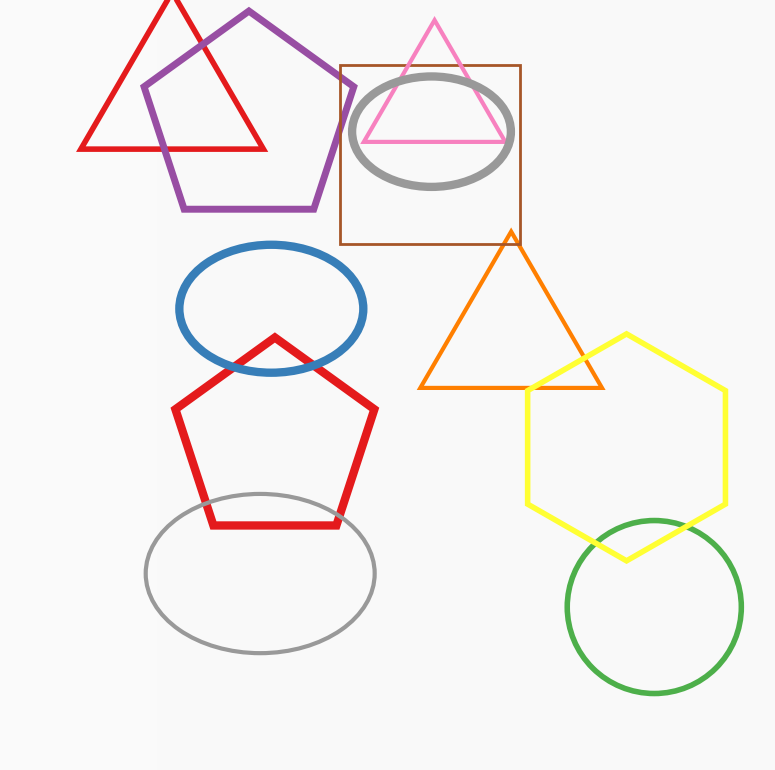[{"shape": "pentagon", "thickness": 3, "radius": 0.67, "center": [0.355, 0.427]}, {"shape": "triangle", "thickness": 2, "radius": 0.68, "center": [0.222, 0.874]}, {"shape": "oval", "thickness": 3, "radius": 0.59, "center": [0.35, 0.599]}, {"shape": "circle", "thickness": 2, "radius": 0.56, "center": [0.844, 0.212]}, {"shape": "pentagon", "thickness": 2.5, "radius": 0.71, "center": [0.321, 0.843]}, {"shape": "triangle", "thickness": 1.5, "radius": 0.68, "center": [0.66, 0.564]}, {"shape": "hexagon", "thickness": 2, "radius": 0.74, "center": [0.808, 0.419]}, {"shape": "square", "thickness": 1, "radius": 0.58, "center": [0.555, 0.799]}, {"shape": "triangle", "thickness": 1.5, "radius": 0.53, "center": [0.561, 0.868]}, {"shape": "oval", "thickness": 3, "radius": 0.51, "center": [0.557, 0.829]}, {"shape": "oval", "thickness": 1.5, "radius": 0.74, "center": [0.336, 0.255]}]